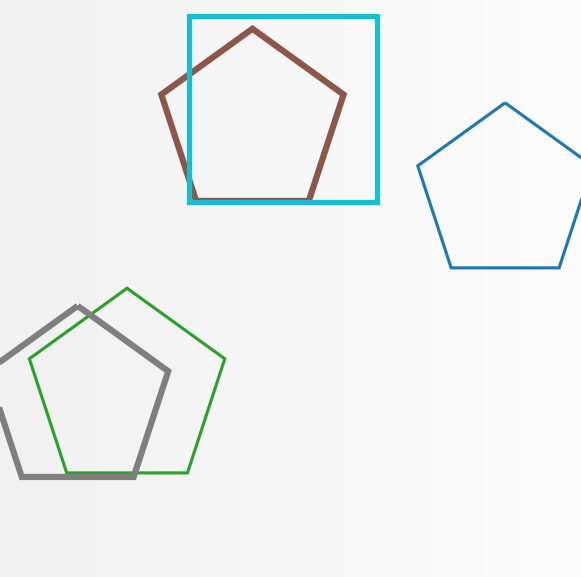[{"shape": "pentagon", "thickness": 1.5, "radius": 0.79, "center": [0.869, 0.663]}, {"shape": "pentagon", "thickness": 1.5, "radius": 0.88, "center": [0.219, 0.323]}, {"shape": "pentagon", "thickness": 3, "radius": 0.82, "center": [0.434, 0.784]}, {"shape": "pentagon", "thickness": 3, "radius": 0.82, "center": [0.134, 0.306]}, {"shape": "square", "thickness": 2.5, "radius": 0.81, "center": [0.487, 0.811]}]